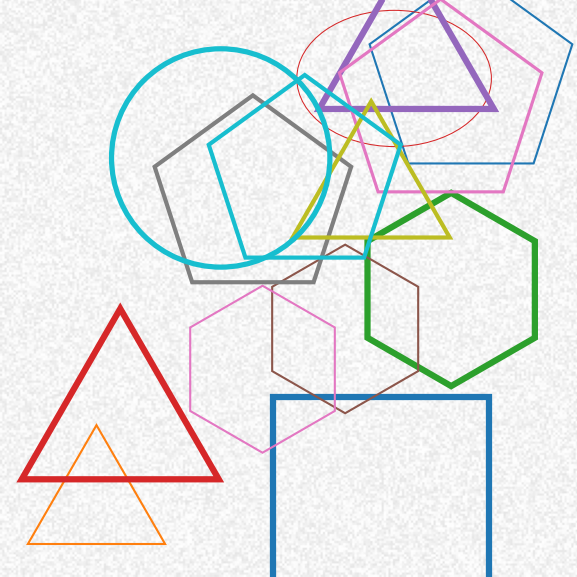[{"shape": "square", "thickness": 3, "radius": 0.94, "center": [0.66, 0.125]}, {"shape": "pentagon", "thickness": 1, "radius": 0.92, "center": [0.815, 0.865]}, {"shape": "triangle", "thickness": 1, "radius": 0.69, "center": [0.167, 0.126]}, {"shape": "hexagon", "thickness": 3, "radius": 0.84, "center": [0.781, 0.498]}, {"shape": "triangle", "thickness": 3, "radius": 0.98, "center": [0.208, 0.268]}, {"shape": "oval", "thickness": 0.5, "radius": 0.84, "center": [0.682, 0.863]}, {"shape": "triangle", "thickness": 3, "radius": 0.87, "center": [0.704, 0.898]}, {"shape": "hexagon", "thickness": 1, "radius": 0.73, "center": [0.598, 0.43]}, {"shape": "pentagon", "thickness": 1.5, "radius": 0.92, "center": [0.763, 0.816]}, {"shape": "hexagon", "thickness": 1, "radius": 0.72, "center": [0.455, 0.36]}, {"shape": "pentagon", "thickness": 2, "radius": 0.89, "center": [0.438, 0.655]}, {"shape": "triangle", "thickness": 2, "radius": 0.79, "center": [0.643, 0.666]}, {"shape": "pentagon", "thickness": 2, "radius": 0.87, "center": [0.528, 0.694]}, {"shape": "circle", "thickness": 2.5, "radius": 0.95, "center": [0.382, 0.726]}]